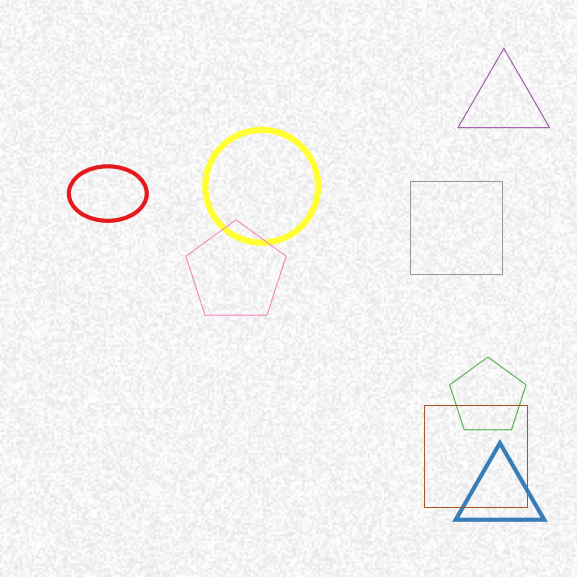[{"shape": "oval", "thickness": 2, "radius": 0.34, "center": [0.187, 0.664]}, {"shape": "triangle", "thickness": 2, "radius": 0.44, "center": [0.866, 0.143]}, {"shape": "pentagon", "thickness": 0.5, "radius": 0.35, "center": [0.845, 0.311]}, {"shape": "triangle", "thickness": 0.5, "radius": 0.46, "center": [0.872, 0.824]}, {"shape": "circle", "thickness": 3, "radius": 0.49, "center": [0.453, 0.677]}, {"shape": "square", "thickness": 0.5, "radius": 0.45, "center": [0.823, 0.21]}, {"shape": "pentagon", "thickness": 0.5, "radius": 0.46, "center": [0.409, 0.527]}, {"shape": "square", "thickness": 0.5, "radius": 0.4, "center": [0.789, 0.605]}]